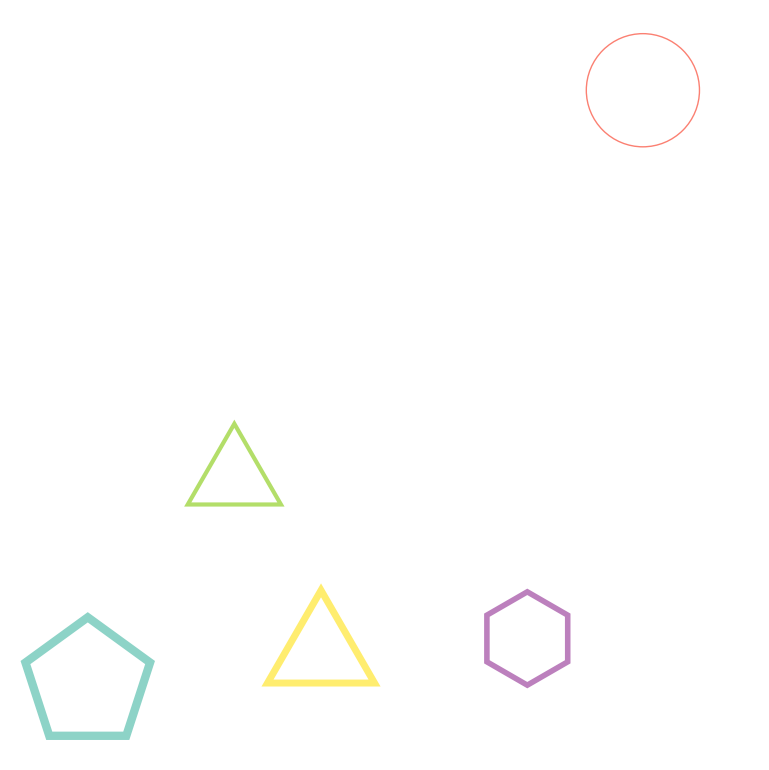[{"shape": "pentagon", "thickness": 3, "radius": 0.43, "center": [0.114, 0.113]}, {"shape": "circle", "thickness": 0.5, "radius": 0.37, "center": [0.835, 0.883]}, {"shape": "triangle", "thickness": 1.5, "radius": 0.35, "center": [0.304, 0.38]}, {"shape": "hexagon", "thickness": 2, "radius": 0.3, "center": [0.685, 0.171]}, {"shape": "triangle", "thickness": 2.5, "radius": 0.4, "center": [0.417, 0.153]}]